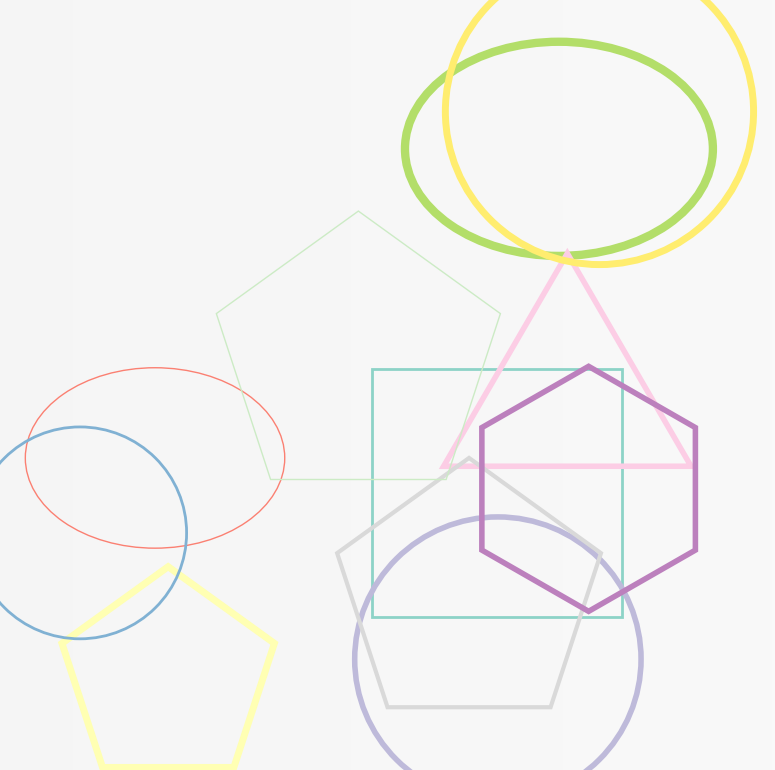[{"shape": "square", "thickness": 1, "radius": 0.81, "center": [0.641, 0.36]}, {"shape": "pentagon", "thickness": 2.5, "radius": 0.72, "center": [0.217, 0.12]}, {"shape": "circle", "thickness": 2, "radius": 0.92, "center": [0.642, 0.144]}, {"shape": "oval", "thickness": 0.5, "radius": 0.84, "center": [0.2, 0.405]}, {"shape": "circle", "thickness": 1, "radius": 0.69, "center": [0.103, 0.308]}, {"shape": "oval", "thickness": 3, "radius": 0.99, "center": [0.721, 0.807]}, {"shape": "triangle", "thickness": 2, "radius": 0.92, "center": [0.732, 0.487]}, {"shape": "pentagon", "thickness": 1.5, "radius": 0.89, "center": [0.605, 0.226]}, {"shape": "hexagon", "thickness": 2, "radius": 0.8, "center": [0.76, 0.365]}, {"shape": "pentagon", "thickness": 0.5, "radius": 0.96, "center": [0.462, 0.533]}, {"shape": "circle", "thickness": 2.5, "radius": 0.99, "center": [0.774, 0.855]}]